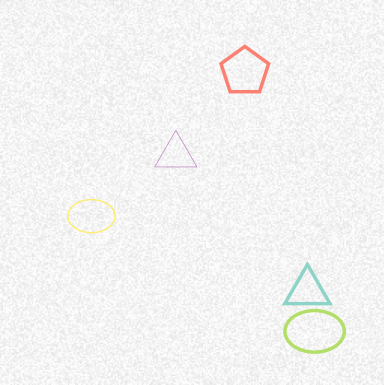[{"shape": "triangle", "thickness": 2.5, "radius": 0.34, "center": [0.798, 0.245]}, {"shape": "pentagon", "thickness": 2.5, "radius": 0.33, "center": [0.636, 0.814]}, {"shape": "oval", "thickness": 2.5, "radius": 0.39, "center": [0.817, 0.139]}, {"shape": "triangle", "thickness": 0.5, "radius": 0.32, "center": [0.457, 0.598]}, {"shape": "oval", "thickness": 1, "radius": 0.31, "center": [0.238, 0.439]}]